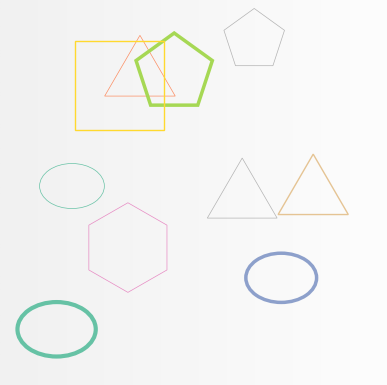[{"shape": "oval", "thickness": 0.5, "radius": 0.42, "center": [0.186, 0.517]}, {"shape": "oval", "thickness": 3, "radius": 0.51, "center": [0.146, 0.145]}, {"shape": "triangle", "thickness": 0.5, "radius": 0.53, "center": [0.361, 0.803]}, {"shape": "oval", "thickness": 2.5, "radius": 0.46, "center": [0.726, 0.278]}, {"shape": "hexagon", "thickness": 0.5, "radius": 0.58, "center": [0.33, 0.357]}, {"shape": "pentagon", "thickness": 2.5, "radius": 0.52, "center": [0.45, 0.811]}, {"shape": "square", "thickness": 1, "radius": 0.57, "center": [0.309, 0.777]}, {"shape": "triangle", "thickness": 1, "radius": 0.52, "center": [0.808, 0.495]}, {"shape": "triangle", "thickness": 0.5, "radius": 0.52, "center": [0.625, 0.486]}, {"shape": "pentagon", "thickness": 0.5, "radius": 0.41, "center": [0.656, 0.896]}]